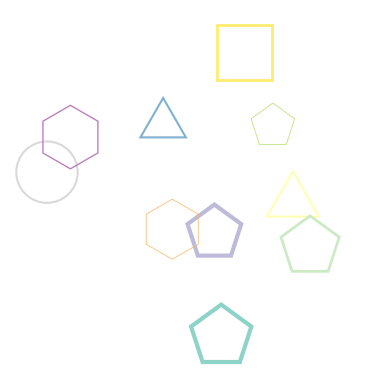[{"shape": "pentagon", "thickness": 3, "radius": 0.41, "center": [0.575, 0.126]}, {"shape": "triangle", "thickness": 1.5, "radius": 0.39, "center": [0.761, 0.476]}, {"shape": "pentagon", "thickness": 3, "radius": 0.37, "center": [0.557, 0.395]}, {"shape": "triangle", "thickness": 1.5, "radius": 0.34, "center": [0.424, 0.677]}, {"shape": "hexagon", "thickness": 0.5, "radius": 0.39, "center": [0.447, 0.405]}, {"shape": "pentagon", "thickness": 0.5, "radius": 0.3, "center": [0.709, 0.673]}, {"shape": "circle", "thickness": 1.5, "radius": 0.4, "center": [0.122, 0.553]}, {"shape": "hexagon", "thickness": 1, "radius": 0.41, "center": [0.183, 0.644]}, {"shape": "pentagon", "thickness": 2, "radius": 0.4, "center": [0.805, 0.36]}, {"shape": "square", "thickness": 2, "radius": 0.36, "center": [0.634, 0.864]}]